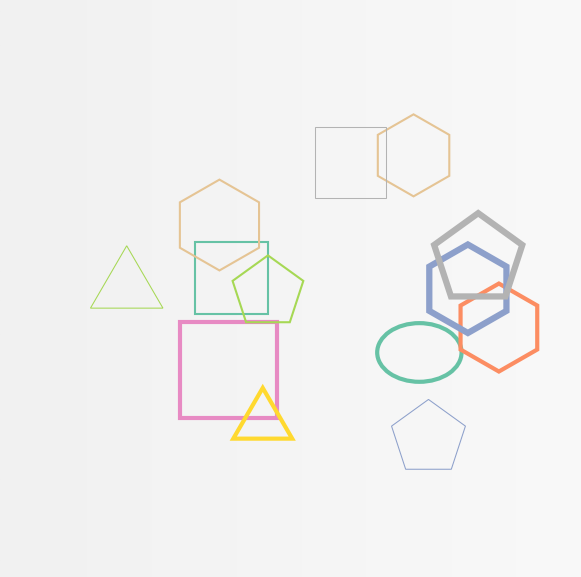[{"shape": "oval", "thickness": 2, "radius": 0.36, "center": [0.721, 0.389]}, {"shape": "square", "thickness": 1, "radius": 0.31, "center": [0.398, 0.518]}, {"shape": "hexagon", "thickness": 2, "radius": 0.38, "center": [0.858, 0.432]}, {"shape": "pentagon", "thickness": 0.5, "radius": 0.33, "center": [0.737, 0.241]}, {"shape": "hexagon", "thickness": 3, "radius": 0.38, "center": [0.805, 0.499]}, {"shape": "square", "thickness": 2, "radius": 0.42, "center": [0.394, 0.358]}, {"shape": "triangle", "thickness": 0.5, "radius": 0.36, "center": [0.218, 0.502]}, {"shape": "pentagon", "thickness": 1, "radius": 0.32, "center": [0.461, 0.493]}, {"shape": "triangle", "thickness": 2, "radius": 0.29, "center": [0.452, 0.269]}, {"shape": "hexagon", "thickness": 1, "radius": 0.39, "center": [0.378, 0.609]}, {"shape": "hexagon", "thickness": 1, "radius": 0.35, "center": [0.711, 0.73]}, {"shape": "pentagon", "thickness": 3, "radius": 0.4, "center": [0.823, 0.55]}, {"shape": "square", "thickness": 0.5, "radius": 0.31, "center": [0.603, 0.718]}]